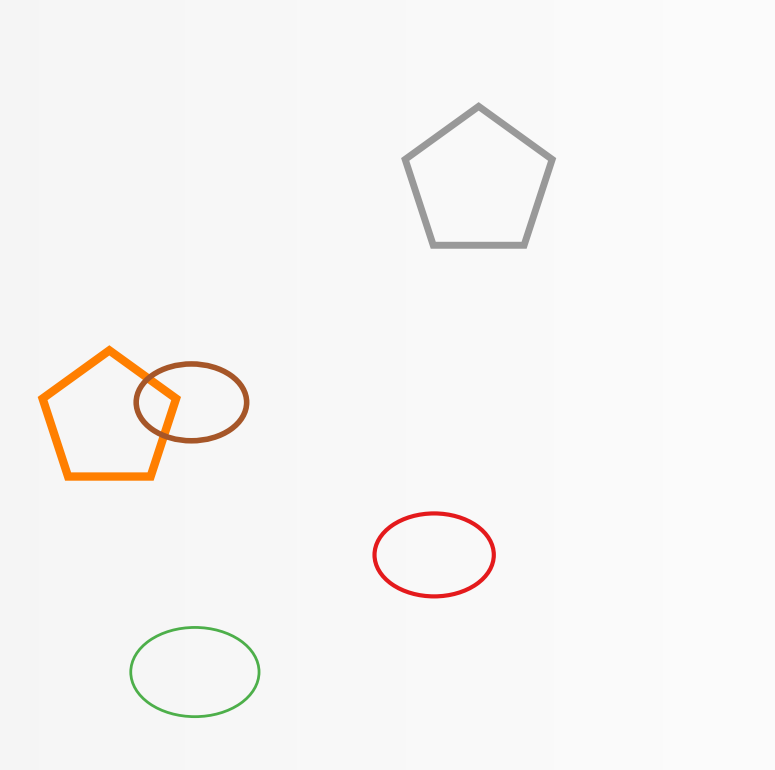[{"shape": "oval", "thickness": 1.5, "radius": 0.38, "center": [0.56, 0.279]}, {"shape": "oval", "thickness": 1, "radius": 0.41, "center": [0.251, 0.127]}, {"shape": "pentagon", "thickness": 3, "radius": 0.45, "center": [0.141, 0.454]}, {"shape": "oval", "thickness": 2, "radius": 0.36, "center": [0.247, 0.477]}, {"shape": "pentagon", "thickness": 2.5, "radius": 0.5, "center": [0.618, 0.762]}]